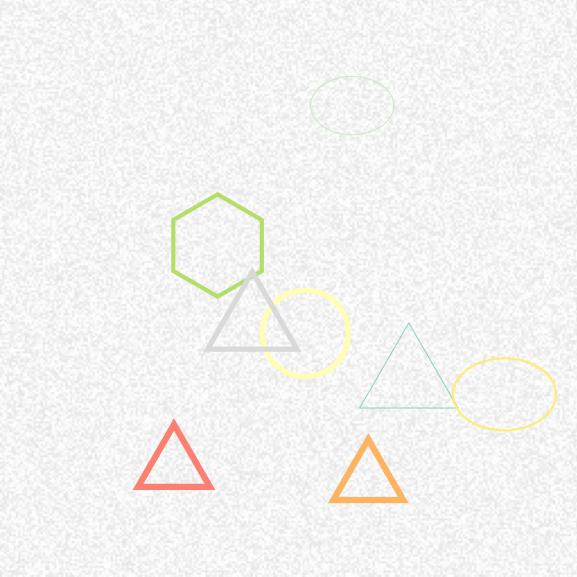[{"shape": "triangle", "thickness": 0.5, "radius": 0.49, "center": [0.708, 0.342]}, {"shape": "circle", "thickness": 2.5, "radius": 0.37, "center": [0.529, 0.422]}, {"shape": "triangle", "thickness": 3, "radius": 0.36, "center": [0.301, 0.192]}, {"shape": "triangle", "thickness": 3, "radius": 0.35, "center": [0.638, 0.168]}, {"shape": "hexagon", "thickness": 2, "radius": 0.44, "center": [0.377, 0.574]}, {"shape": "triangle", "thickness": 2.5, "radius": 0.45, "center": [0.437, 0.439]}, {"shape": "oval", "thickness": 0.5, "radius": 0.36, "center": [0.61, 0.816]}, {"shape": "oval", "thickness": 1, "radius": 0.45, "center": [0.873, 0.316]}]